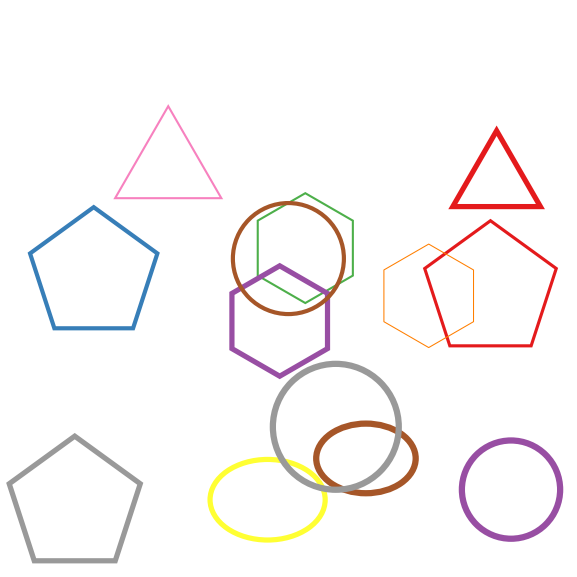[{"shape": "pentagon", "thickness": 1.5, "radius": 0.6, "center": [0.849, 0.497]}, {"shape": "triangle", "thickness": 2.5, "radius": 0.44, "center": [0.86, 0.685]}, {"shape": "pentagon", "thickness": 2, "radius": 0.58, "center": [0.162, 0.524]}, {"shape": "hexagon", "thickness": 1, "radius": 0.48, "center": [0.529, 0.569]}, {"shape": "hexagon", "thickness": 2.5, "radius": 0.48, "center": [0.484, 0.443]}, {"shape": "circle", "thickness": 3, "radius": 0.43, "center": [0.885, 0.151]}, {"shape": "hexagon", "thickness": 0.5, "radius": 0.45, "center": [0.742, 0.487]}, {"shape": "oval", "thickness": 2.5, "radius": 0.5, "center": [0.463, 0.134]}, {"shape": "oval", "thickness": 3, "radius": 0.43, "center": [0.634, 0.205]}, {"shape": "circle", "thickness": 2, "radius": 0.48, "center": [0.499, 0.551]}, {"shape": "triangle", "thickness": 1, "radius": 0.53, "center": [0.291, 0.709]}, {"shape": "circle", "thickness": 3, "radius": 0.55, "center": [0.582, 0.26]}, {"shape": "pentagon", "thickness": 2.5, "radius": 0.6, "center": [0.129, 0.125]}]